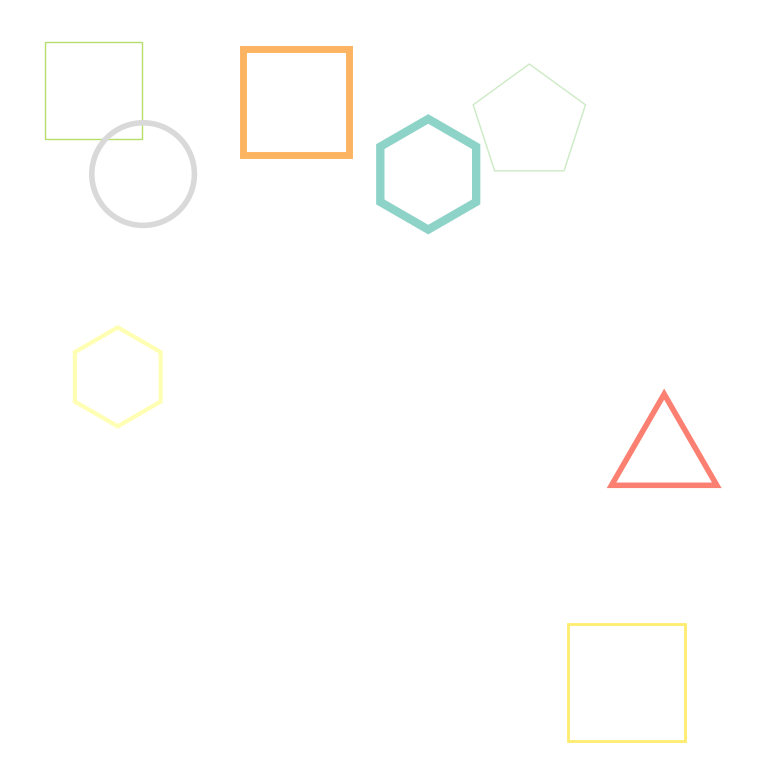[{"shape": "hexagon", "thickness": 3, "radius": 0.36, "center": [0.556, 0.774]}, {"shape": "hexagon", "thickness": 1.5, "radius": 0.32, "center": [0.153, 0.511]}, {"shape": "triangle", "thickness": 2, "radius": 0.39, "center": [0.863, 0.409]}, {"shape": "square", "thickness": 2.5, "radius": 0.34, "center": [0.384, 0.868]}, {"shape": "square", "thickness": 0.5, "radius": 0.31, "center": [0.121, 0.882]}, {"shape": "circle", "thickness": 2, "radius": 0.33, "center": [0.186, 0.774]}, {"shape": "pentagon", "thickness": 0.5, "radius": 0.38, "center": [0.687, 0.84]}, {"shape": "square", "thickness": 1, "radius": 0.38, "center": [0.813, 0.114]}]